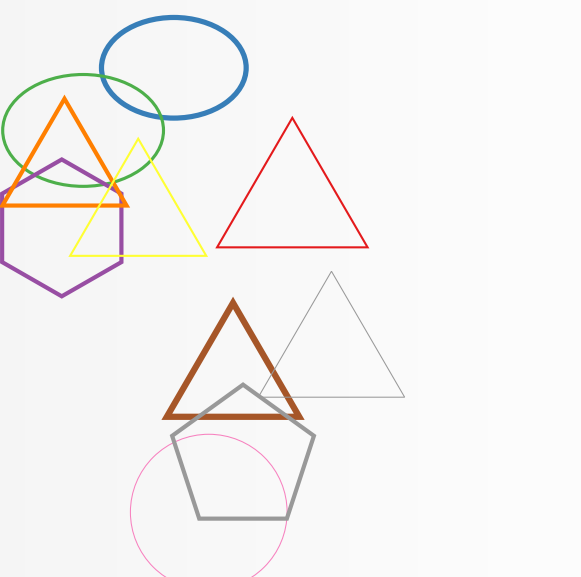[{"shape": "triangle", "thickness": 1, "radius": 0.75, "center": [0.503, 0.646]}, {"shape": "oval", "thickness": 2.5, "radius": 0.62, "center": [0.299, 0.882]}, {"shape": "oval", "thickness": 1.5, "radius": 0.69, "center": [0.143, 0.773]}, {"shape": "hexagon", "thickness": 2, "radius": 0.59, "center": [0.106, 0.605]}, {"shape": "triangle", "thickness": 2, "radius": 0.62, "center": [0.111, 0.705]}, {"shape": "triangle", "thickness": 1, "radius": 0.68, "center": [0.238, 0.624]}, {"shape": "triangle", "thickness": 3, "radius": 0.66, "center": [0.401, 0.343]}, {"shape": "circle", "thickness": 0.5, "radius": 0.67, "center": [0.359, 0.112]}, {"shape": "triangle", "thickness": 0.5, "radius": 0.73, "center": [0.57, 0.384]}, {"shape": "pentagon", "thickness": 2, "radius": 0.64, "center": [0.418, 0.205]}]